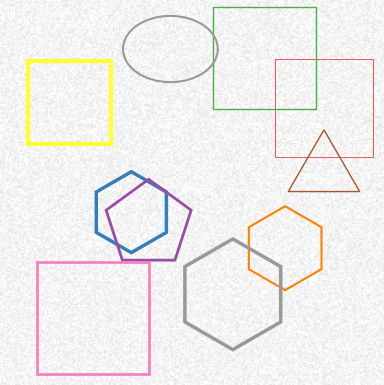[{"shape": "square", "thickness": 0.5, "radius": 0.64, "center": [0.842, 0.719]}, {"shape": "hexagon", "thickness": 2.5, "radius": 0.53, "center": [0.341, 0.449]}, {"shape": "square", "thickness": 1, "radius": 0.67, "center": [0.686, 0.849]}, {"shape": "pentagon", "thickness": 2, "radius": 0.58, "center": [0.386, 0.418]}, {"shape": "hexagon", "thickness": 1.5, "radius": 0.54, "center": [0.741, 0.355]}, {"shape": "square", "thickness": 3, "radius": 0.54, "center": [0.18, 0.734]}, {"shape": "triangle", "thickness": 1, "radius": 0.54, "center": [0.841, 0.556]}, {"shape": "square", "thickness": 2, "radius": 0.73, "center": [0.242, 0.174]}, {"shape": "hexagon", "thickness": 2.5, "radius": 0.72, "center": [0.605, 0.236]}, {"shape": "oval", "thickness": 1.5, "radius": 0.62, "center": [0.443, 0.873]}]